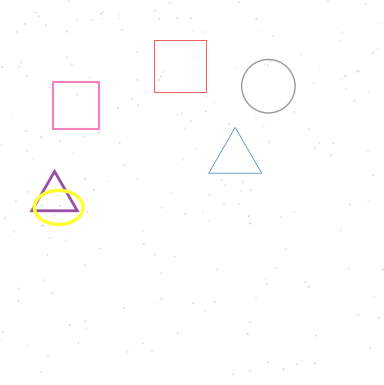[{"shape": "square", "thickness": 0.5, "radius": 0.34, "center": [0.467, 0.828]}, {"shape": "triangle", "thickness": 0.5, "radius": 0.4, "center": [0.611, 0.59]}, {"shape": "triangle", "thickness": 2, "radius": 0.34, "center": [0.142, 0.487]}, {"shape": "oval", "thickness": 2.5, "radius": 0.32, "center": [0.153, 0.461]}, {"shape": "square", "thickness": 1.5, "radius": 0.3, "center": [0.197, 0.726]}, {"shape": "circle", "thickness": 1, "radius": 0.35, "center": [0.697, 0.776]}]